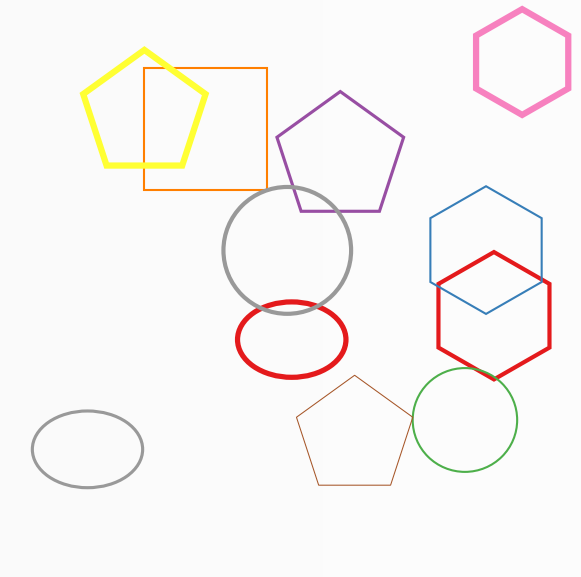[{"shape": "hexagon", "thickness": 2, "radius": 0.55, "center": [0.85, 0.452]}, {"shape": "oval", "thickness": 2.5, "radius": 0.47, "center": [0.502, 0.411]}, {"shape": "hexagon", "thickness": 1, "radius": 0.55, "center": [0.836, 0.566]}, {"shape": "circle", "thickness": 1, "radius": 0.45, "center": [0.8, 0.272]}, {"shape": "pentagon", "thickness": 1.5, "radius": 0.57, "center": [0.585, 0.726]}, {"shape": "square", "thickness": 1, "radius": 0.53, "center": [0.354, 0.776]}, {"shape": "pentagon", "thickness": 3, "radius": 0.55, "center": [0.248, 0.802]}, {"shape": "pentagon", "thickness": 0.5, "radius": 0.53, "center": [0.61, 0.244]}, {"shape": "hexagon", "thickness": 3, "radius": 0.46, "center": [0.898, 0.892]}, {"shape": "circle", "thickness": 2, "radius": 0.55, "center": [0.494, 0.566]}, {"shape": "oval", "thickness": 1.5, "radius": 0.47, "center": [0.151, 0.221]}]